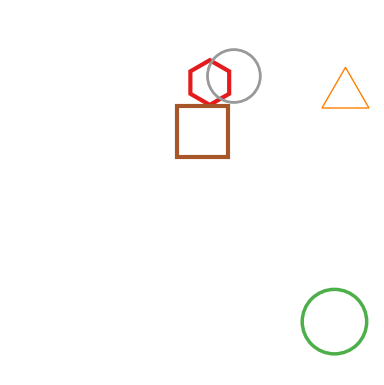[{"shape": "hexagon", "thickness": 3, "radius": 0.29, "center": [0.545, 0.786]}, {"shape": "circle", "thickness": 2.5, "radius": 0.42, "center": [0.869, 0.165]}, {"shape": "triangle", "thickness": 1, "radius": 0.35, "center": [0.897, 0.755]}, {"shape": "square", "thickness": 3, "radius": 0.33, "center": [0.526, 0.658]}, {"shape": "circle", "thickness": 2, "radius": 0.34, "center": [0.608, 0.803]}]